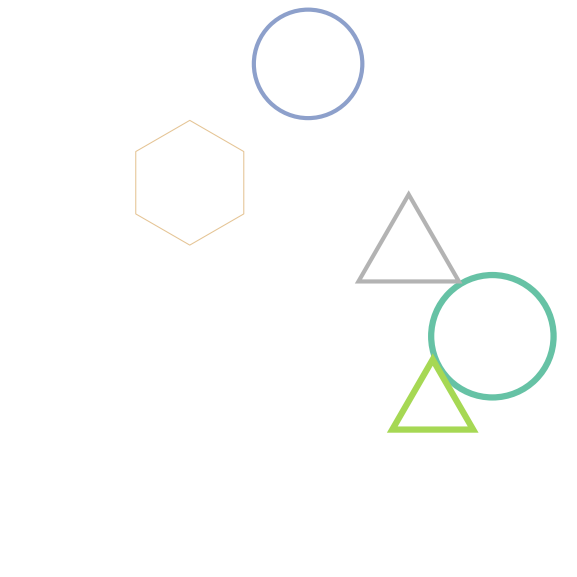[{"shape": "circle", "thickness": 3, "radius": 0.53, "center": [0.853, 0.417]}, {"shape": "circle", "thickness": 2, "radius": 0.47, "center": [0.534, 0.889]}, {"shape": "triangle", "thickness": 3, "radius": 0.4, "center": [0.749, 0.296]}, {"shape": "hexagon", "thickness": 0.5, "radius": 0.54, "center": [0.329, 0.683]}, {"shape": "triangle", "thickness": 2, "radius": 0.5, "center": [0.708, 0.562]}]